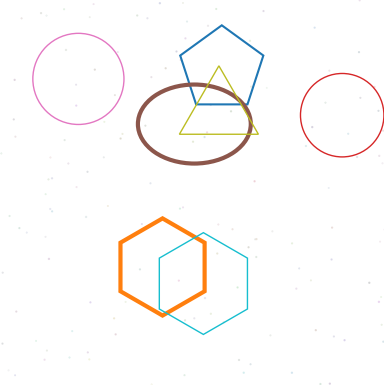[{"shape": "pentagon", "thickness": 1.5, "radius": 0.57, "center": [0.576, 0.821]}, {"shape": "hexagon", "thickness": 3, "radius": 0.63, "center": [0.422, 0.307]}, {"shape": "circle", "thickness": 1, "radius": 0.54, "center": [0.889, 0.701]}, {"shape": "oval", "thickness": 3, "radius": 0.73, "center": [0.505, 0.678]}, {"shape": "circle", "thickness": 1, "radius": 0.59, "center": [0.204, 0.795]}, {"shape": "triangle", "thickness": 1, "radius": 0.59, "center": [0.569, 0.711]}, {"shape": "hexagon", "thickness": 1, "radius": 0.66, "center": [0.528, 0.263]}]